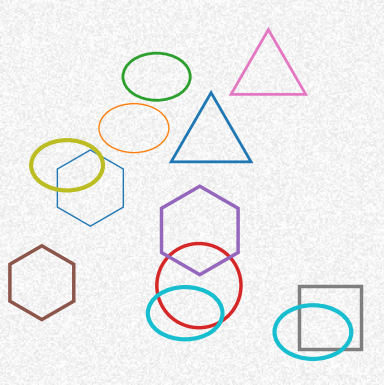[{"shape": "hexagon", "thickness": 1, "radius": 0.49, "center": [0.235, 0.512]}, {"shape": "triangle", "thickness": 2, "radius": 0.6, "center": [0.548, 0.64]}, {"shape": "oval", "thickness": 1, "radius": 0.45, "center": [0.348, 0.667]}, {"shape": "oval", "thickness": 2, "radius": 0.44, "center": [0.407, 0.801]}, {"shape": "circle", "thickness": 2.5, "radius": 0.55, "center": [0.517, 0.258]}, {"shape": "hexagon", "thickness": 2.5, "radius": 0.57, "center": [0.519, 0.401]}, {"shape": "hexagon", "thickness": 2.5, "radius": 0.48, "center": [0.109, 0.266]}, {"shape": "triangle", "thickness": 2, "radius": 0.56, "center": [0.697, 0.811]}, {"shape": "square", "thickness": 2.5, "radius": 0.41, "center": [0.857, 0.175]}, {"shape": "oval", "thickness": 3, "radius": 0.47, "center": [0.174, 0.571]}, {"shape": "oval", "thickness": 3, "radius": 0.5, "center": [0.813, 0.137]}, {"shape": "oval", "thickness": 3, "radius": 0.48, "center": [0.481, 0.186]}]